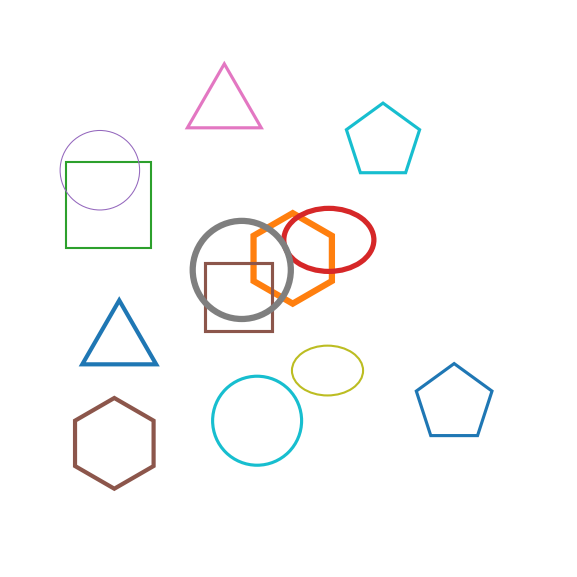[{"shape": "triangle", "thickness": 2, "radius": 0.37, "center": [0.206, 0.405]}, {"shape": "pentagon", "thickness": 1.5, "radius": 0.34, "center": [0.786, 0.301]}, {"shape": "hexagon", "thickness": 3, "radius": 0.39, "center": [0.507, 0.552]}, {"shape": "square", "thickness": 1, "radius": 0.37, "center": [0.188, 0.645]}, {"shape": "oval", "thickness": 2.5, "radius": 0.39, "center": [0.569, 0.584]}, {"shape": "circle", "thickness": 0.5, "radius": 0.34, "center": [0.173, 0.704]}, {"shape": "hexagon", "thickness": 2, "radius": 0.39, "center": [0.198, 0.231]}, {"shape": "square", "thickness": 1.5, "radius": 0.29, "center": [0.413, 0.485]}, {"shape": "triangle", "thickness": 1.5, "radius": 0.37, "center": [0.388, 0.815]}, {"shape": "circle", "thickness": 3, "radius": 0.42, "center": [0.419, 0.532]}, {"shape": "oval", "thickness": 1, "radius": 0.31, "center": [0.567, 0.357]}, {"shape": "pentagon", "thickness": 1.5, "radius": 0.33, "center": [0.663, 0.754]}, {"shape": "circle", "thickness": 1.5, "radius": 0.39, "center": [0.445, 0.271]}]